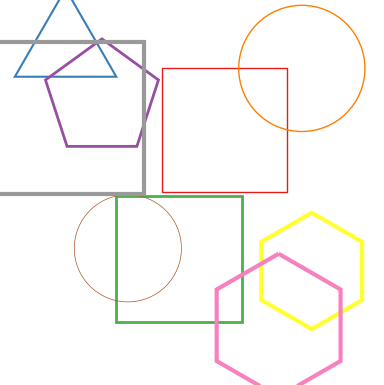[{"shape": "square", "thickness": 1, "radius": 0.81, "center": [0.583, 0.663]}, {"shape": "triangle", "thickness": 1.5, "radius": 0.76, "center": [0.17, 0.877]}, {"shape": "square", "thickness": 2, "radius": 0.82, "center": [0.466, 0.328]}, {"shape": "pentagon", "thickness": 2, "radius": 0.77, "center": [0.265, 0.745]}, {"shape": "circle", "thickness": 1, "radius": 0.82, "center": [0.784, 0.822]}, {"shape": "hexagon", "thickness": 3, "radius": 0.76, "center": [0.81, 0.296]}, {"shape": "circle", "thickness": 0.5, "radius": 0.7, "center": [0.332, 0.355]}, {"shape": "hexagon", "thickness": 3, "radius": 0.93, "center": [0.724, 0.155]}, {"shape": "square", "thickness": 3, "radius": 0.98, "center": [0.177, 0.694]}]